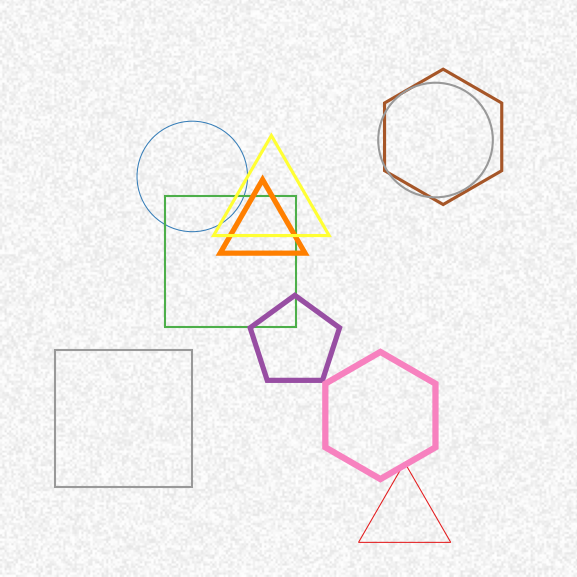[{"shape": "triangle", "thickness": 0.5, "radius": 0.46, "center": [0.701, 0.106]}, {"shape": "circle", "thickness": 0.5, "radius": 0.48, "center": [0.333, 0.694]}, {"shape": "square", "thickness": 1, "radius": 0.57, "center": [0.4, 0.546]}, {"shape": "pentagon", "thickness": 2.5, "radius": 0.41, "center": [0.511, 0.406]}, {"shape": "triangle", "thickness": 2.5, "radius": 0.42, "center": [0.455, 0.603]}, {"shape": "triangle", "thickness": 1.5, "radius": 0.58, "center": [0.47, 0.649]}, {"shape": "hexagon", "thickness": 1.5, "radius": 0.59, "center": [0.767, 0.762]}, {"shape": "hexagon", "thickness": 3, "radius": 0.55, "center": [0.659, 0.28]}, {"shape": "circle", "thickness": 1, "radius": 0.5, "center": [0.754, 0.757]}, {"shape": "square", "thickness": 1, "radius": 0.59, "center": [0.214, 0.274]}]